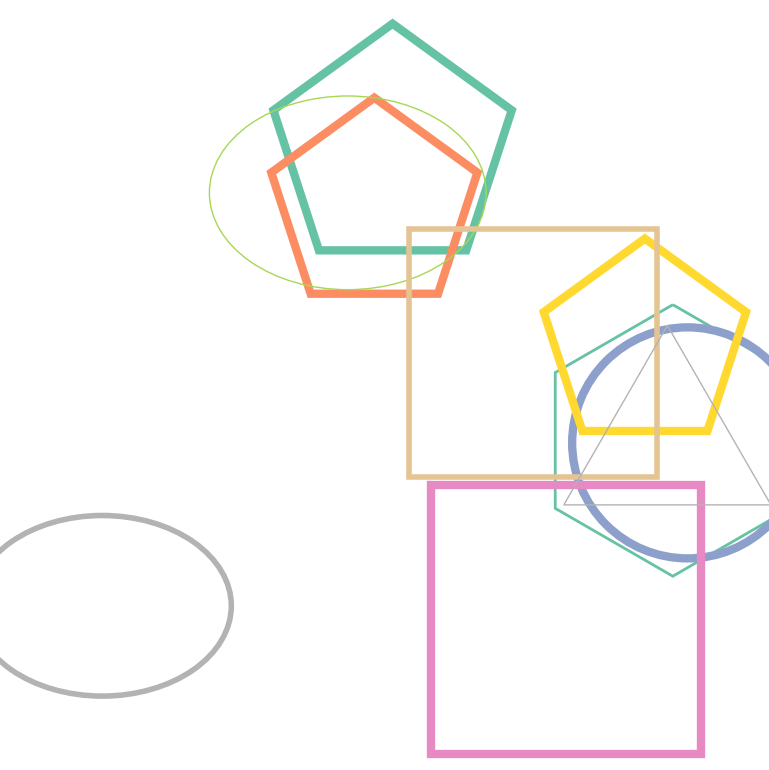[{"shape": "pentagon", "thickness": 3, "radius": 0.81, "center": [0.51, 0.807]}, {"shape": "hexagon", "thickness": 1, "radius": 0.88, "center": [0.874, 0.428]}, {"shape": "pentagon", "thickness": 3, "radius": 0.7, "center": [0.486, 0.732]}, {"shape": "circle", "thickness": 3, "radius": 0.75, "center": [0.893, 0.425]}, {"shape": "square", "thickness": 3, "radius": 0.87, "center": [0.735, 0.196]}, {"shape": "oval", "thickness": 0.5, "radius": 0.9, "center": [0.452, 0.75]}, {"shape": "pentagon", "thickness": 3, "radius": 0.69, "center": [0.838, 0.552]}, {"shape": "square", "thickness": 2, "radius": 0.8, "center": [0.692, 0.542]}, {"shape": "triangle", "thickness": 0.5, "radius": 0.78, "center": [0.867, 0.422]}, {"shape": "oval", "thickness": 2, "radius": 0.84, "center": [0.133, 0.213]}]